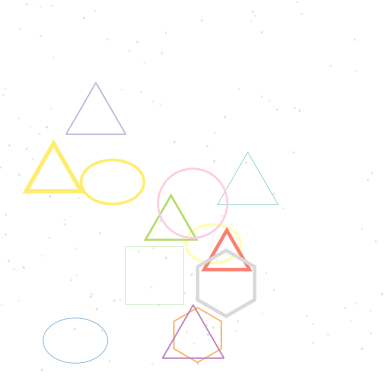[{"shape": "triangle", "thickness": 0.5, "radius": 0.46, "center": [0.644, 0.514]}, {"shape": "oval", "thickness": 2, "radius": 0.36, "center": [0.554, 0.367]}, {"shape": "triangle", "thickness": 1, "radius": 0.45, "center": [0.249, 0.696]}, {"shape": "triangle", "thickness": 2.5, "radius": 0.34, "center": [0.589, 0.334]}, {"shape": "oval", "thickness": 0.5, "radius": 0.42, "center": [0.196, 0.115]}, {"shape": "hexagon", "thickness": 1, "radius": 0.36, "center": [0.513, 0.13]}, {"shape": "triangle", "thickness": 1.5, "radius": 0.38, "center": [0.444, 0.416]}, {"shape": "circle", "thickness": 1.5, "radius": 0.45, "center": [0.5, 0.472]}, {"shape": "hexagon", "thickness": 2.5, "radius": 0.43, "center": [0.587, 0.264]}, {"shape": "triangle", "thickness": 1, "radius": 0.46, "center": [0.502, 0.116]}, {"shape": "square", "thickness": 0.5, "radius": 0.37, "center": [0.4, 0.286]}, {"shape": "oval", "thickness": 2, "radius": 0.41, "center": [0.292, 0.527]}, {"shape": "triangle", "thickness": 3, "radius": 0.41, "center": [0.139, 0.545]}]